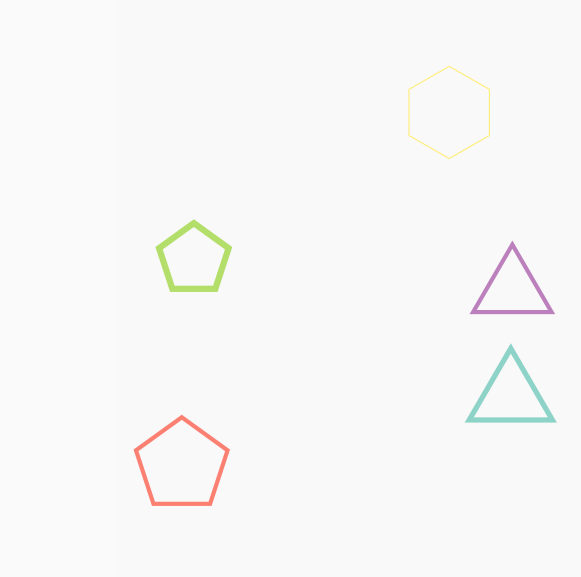[{"shape": "triangle", "thickness": 2.5, "radius": 0.41, "center": [0.879, 0.313]}, {"shape": "pentagon", "thickness": 2, "radius": 0.41, "center": [0.313, 0.194]}, {"shape": "pentagon", "thickness": 3, "radius": 0.31, "center": [0.333, 0.55]}, {"shape": "triangle", "thickness": 2, "radius": 0.39, "center": [0.881, 0.498]}, {"shape": "hexagon", "thickness": 0.5, "radius": 0.4, "center": [0.773, 0.804]}]